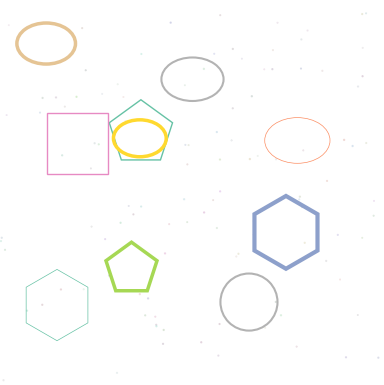[{"shape": "pentagon", "thickness": 1, "radius": 0.43, "center": [0.366, 0.654]}, {"shape": "hexagon", "thickness": 0.5, "radius": 0.46, "center": [0.148, 0.208]}, {"shape": "oval", "thickness": 0.5, "radius": 0.42, "center": [0.772, 0.635]}, {"shape": "hexagon", "thickness": 3, "radius": 0.47, "center": [0.743, 0.396]}, {"shape": "square", "thickness": 1, "radius": 0.4, "center": [0.201, 0.627]}, {"shape": "pentagon", "thickness": 2.5, "radius": 0.35, "center": [0.342, 0.301]}, {"shape": "oval", "thickness": 2.5, "radius": 0.34, "center": [0.363, 0.641]}, {"shape": "oval", "thickness": 2.5, "radius": 0.38, "center": [0.12, 0.887]}, {"shape": "circle", "thickness": 1.5, "radius": 0.37, "center": [0.647, 0.215]}, {"shape": "oval", "thickness": 1.5, "radius": 0.4, "center": [0.5, 0.794]}]